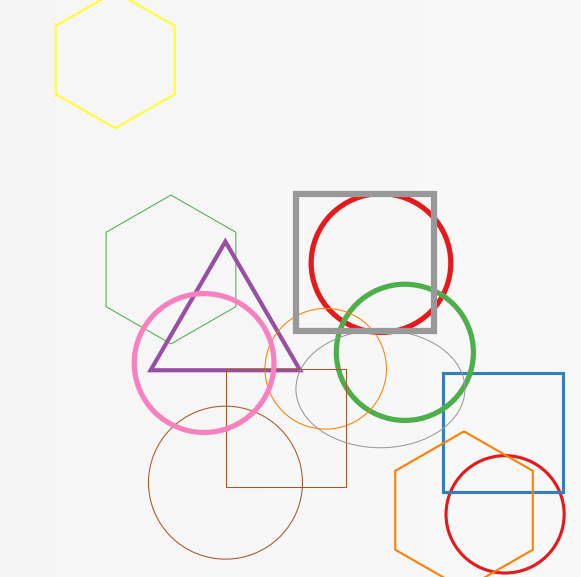[{"shape": "circle", "thickness": 2.5, "radius": 0.6, "center": [0.655, 0.544]}, {"shape": "circle", "thickness": 1.5, "radius": 0.51, "center": [0.869, 0.109]}, {"shape": "square", "thickness": 1.5, "radius": 0.52, "center": [0.865, 0.25]}, {"shape": "hexagon", "thickness": 0.5, "radius": 0.64, "center": [0.294, 0.533]}, {"shape": "circle", "thickness": 2.5, "radius": 0.59, "center": [0.697, 0.389]}, {"shape": "triangle", "thickness": 2, "radius": 0.74, "center": [0.388, 0.432]}, {"shape": "hexagon", "thickness": 1, "radius": 0.68, "center": [0.798, 0.116]}, {"shape": "circle", "thickness": 0.5, "radius": 0.52, "center": [0.56, 0.361]}, {"shape": "hexagon", "thickness": 1, "radius": 0.59, "center": [0.198, 0.895]}, {"shape": "circle", "thickness": 0.5, "radius": 0.66, "center": [0.388, 0.163]}, {"shape": "square", "thickness": 0.5, "radius": 0.51, "center": [0.492, 0.258]}, {"shape": "circle", "thickness": 2.5, "radius": 0.6, "center": [0.351, 0.371]}, {"shape": "oval", "thickness": 0.5, "radius": 0.73, "center": [0.655, 0.326]}, {"shape": "square", "thickness": 3, "radius": 0.59, "center": [0.628, 0.545]}]